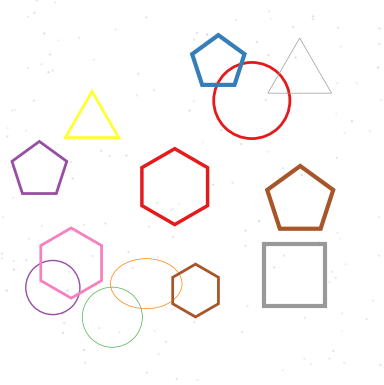[{"shape": "hexagon", "thickness": 2.5, "radius": 0.49, "center": [0.454, 0.515]}, {"shape": "circle", "thickness": 2, "radius": 0.49, "center": [0.654, 0.739]}, {"shape": "pentagon", "thickness": 3, "radius": 0.36, "center": [0.567, 0.837]}, {"shape": "circle", "thickness": 0.5, "radius": 0.39, "center": [0.292, 0.176]}, {"shape": "pentagon", "thickness": 2, "radius": 0.37, "center": [0.102, 0.558]}, {"shape": "circle", "thickness": 1, "radius": 0.35, "center": [0.137, 0.253]}, {"shape": "oval", "thickness": 0.5, "radius": 0.46, "center": [0.38, 0.263]}, {"shape": "triangle", "thickness": 2, "radius": 0.4, "center": [0.239, 0.683]}, {"shape": "hexagon", "thickness": 2, "radius": 0.34, "center": [0.508, 0.245]}, {"shape": "pentagon", "thickness": 3, "radius": 0.45, "center": [0.78, 0.479]}, {"shape": "hexagon", "thickness": 2, "radius": 0.46, "center": [0.185, 0.317]}, {"shape": "square", "thickness": 3, "radius": 0.4, "center": [0.765, 0.285]}, {"shape": "triangle", "thickness": 0.5, "radius": 0.48, "center": [0.778, 0.806]}]